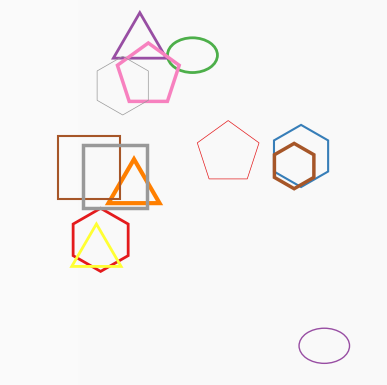[{"shape": "hexagon", "thickness": 2, "radius": 0.41, "center": [0.26, 0.377]}, {"shape": "pentagon", "thickness": 0.5, "radius": 0.42, "center": [0.589, 0.603]}, {"shape": "hexagon", "thickness": 1.5, "radius": 0.4, "center": [0.777, 0.595]}, {"shape": "oval", "thickness": 2, "radius": 0.32, "center": [0.497, 0.857]}, {"shape": "triangle", "thickness": 2, "radius": 0.39, "center": [0.361, 0.888]}, {"shape": "oval", "thickness": 1, "radius": 0.33, "center": [0.837, 0.102]}, {"shape": "triangle", "thickness": 3, "radius": 0.38, "center": [0.346, 0.51]}, {"shape": "triangle", "thickness": 2, "radius": 0.37, "center": [0.249, 0.345]}, {"shape": "hexagon", "thickness": 2.5, "radius": 0.29, "center": [0.759, 0.569]}, {"shape": "square", "thickness": 1.5, "radius": 0.41, "center": [0.23, 0.565]}, {"shape": "pentagon", "thickness": 2.5, "radius": 0.42, "center": [0.383, 0.804]}, {"shape": "square", "thickness": 2.5, "radius": 0.41, "center": [0.297, 0.542]}, {"shape": "hexagon", "thickness": 0.5, "radius": 0.38, "center": [0.317, 0.778]}]